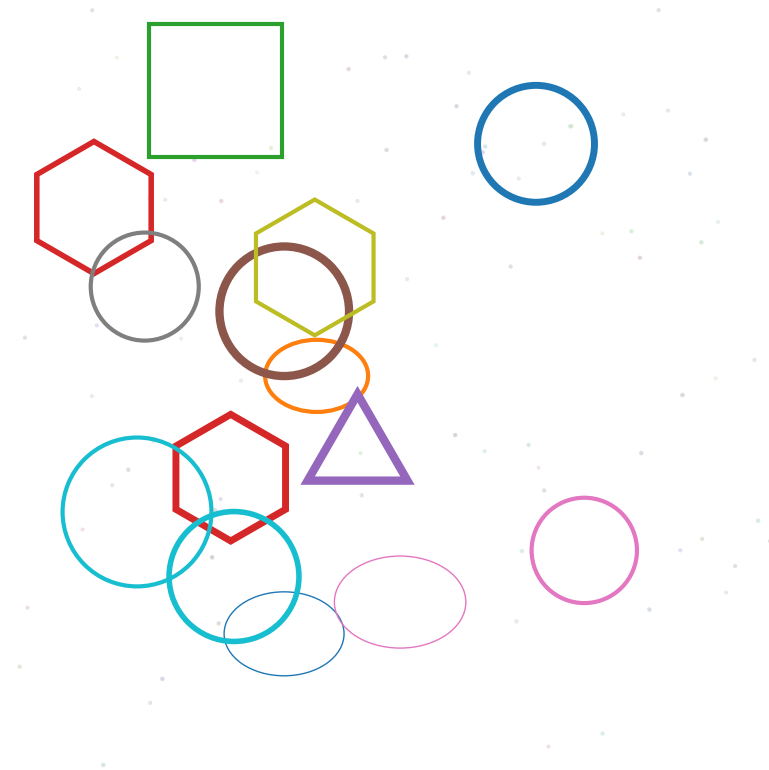[{"shape": "circle", "thickness": 2.5, "radius": 0.38, "center": [0.696, 0.813]}, {"shape": "oval", "thickness": 0.5, "radius": 0.39, "center": [0.369, 0.177]}, {"shape": "oval", "thickness": 1.5, "radius": 0.33, "center": [0.411, 0.512]}, {"shape": "square", "thickness": 1.5, "radius": 0.43, "center": [0.28, 0.882]}, {"shape": "hexagon", "thickness": 2, "radius": 0.43, "center": [0.122, 0.73]}, {"shape": "hexagon", "thickness": 2.5, "radius": 0.41, "center": [0.3, 0.38]}, {"shape": "triangle", "thickness": 3, "radius": 0.37, "center": [0.464, 0.413]}, {"shape": "circle", "thickness": 3, "radius": 0.42, "center": [0.369, 0.596]}, {"shape": "oval", "thickness": 0.5, "radius": 0.43, "center": [0.52, 0.218]}, {"shape": "circle", "thickness": 1.5, "radius": 0.34, "center": [0.759, 0.285]}, {"shape": "circle", "thickness": 1.5, "radius": 0.35, "center": [0.188, 0.628]}, {"shape": "hexagon", "thickness": 1.5, "radius": 0.44, "center": [0.409, 0.653]}, {"shape": "circle", "thickness": 2, "radius": 0.42, "center": [0.304, 0.251]}, {"shape": "circle", "thickness": 1.5, "radius": 0.48, "center": [0.178, 0.335]}]